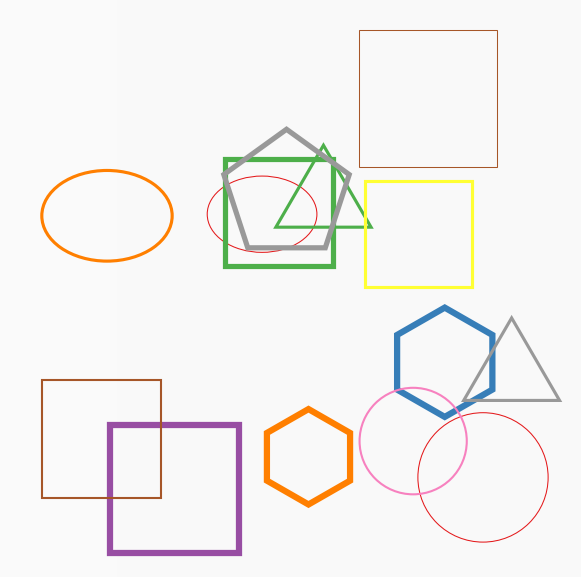[{"shape": "circle", "thickness": 0.5, "radius": 0.56, "center": [0.831, 0.172]}, {"shape": "oval", "thickness": 0.5, "radius": 0.47, "center": [0.451, 0.628]}, {"shape": "hexagon", "thickness": 3, "radius": 0.47, "center": [0.765, 0.372]}, {"shape": "triangle", "thickness": 1.5, "radius": 0.47, "center": [0.556, 0.653]}, {"shape": "square", "thickness": 2.5, "radius": 0.46, "center": [0.48, 0.632]}, {"shape": "square", "thickness": 3, "radius": 0.55, "center": [0.3, 0.152]}, {"shape": "oval", "thickness": 1.5, "radius": 0.56, "center": [0.184, 0.625]}, {"shape": "hexagon", "thickness": 3, "radius": 0.41, "center": [0.531, 0.208]}, {"shape": "square", "thickness": 1.5, "radius": 0.46, "center": [0.72, 0.594]}, {"shape": "square", "thickness": 0.5, "radius": 0.59, "center": [0.736, 0.828]}, {"shape": "square", "thickness": 1, "radius": 0.51, "center": [0.175, 0.239]}, {"shape": "circle", "thickness": 1, "radius": 0.46, "center": [0.711, 0.235]}, {"shape": "triangle", "thickness": 1.5, "radius": 0.48, "center": [0.88, 0.353]}, {"shape": "pentagon", "thickness": 2.5, "radius": 0.57, "center": [0.493, 0.662]}]